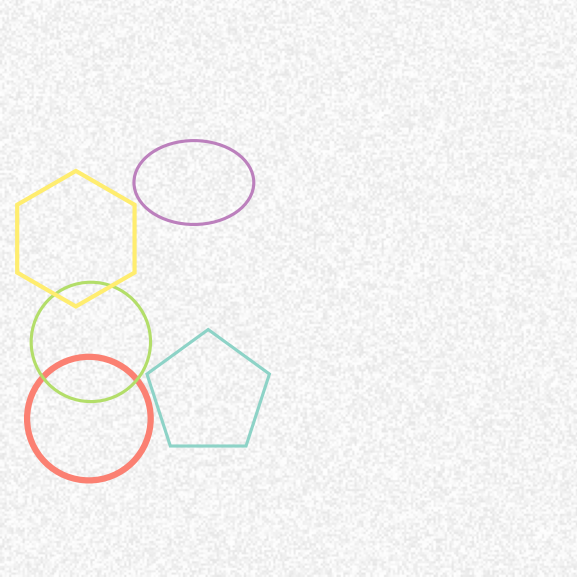[{"shape": "pentagon", "thickness": 1.5, "radius": 0.56, "center": [0.36, 0.317]}, {"shape": "circle", "thickness": 3, "radius": 0.54, "center": [0.154, 0.274]}, {"shape": "circle", "thickness": 1.5, "radius": 0.52, "center": [0.157, 0.407]}, {"shape": "oval", "thickness": 1.5, "radius": 0.52, "center": [0.336, 0.683]}, {"shape": "hexagon", "thickness": 2, "radius": 0.59, "center": [0.131, 0.586]}]